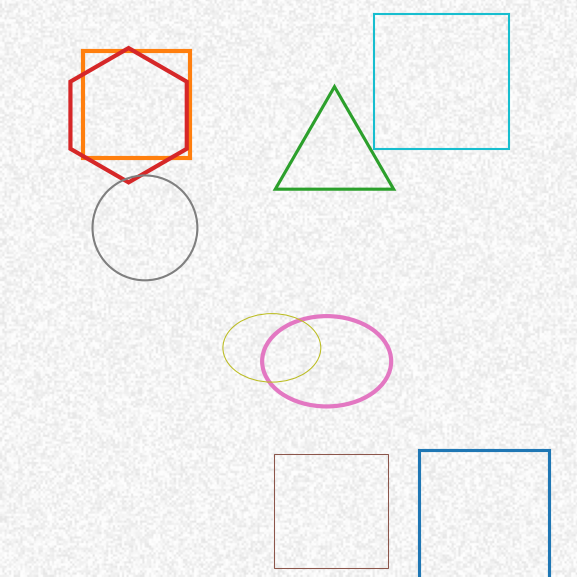[{"shape": "square", "thickness": 1.5, "radius": 0.56, "center": [0.837, 0.108]}, {"shape": "square", "thickness": 2, "radius": 0.46, "center": [0.237, 0.819]}, {"shape": "triangle", "thickness": 1.5, "radius": 0.59, "center": [0.579, 0.731]}, {"shape": "hexagon", "thickness": 2, "radius": 0.58, "center": [0.223, 0.8]}, {"shape": "square", "thickness": 0.5, "radius": 0.49, "center": [0.573, 0.114]}, {"shape": "oval", "thickness": 2, "radius": 0.56, "center": [0.566, 0.374]}, {"shape": "circle", "thickness": 1, "radius": 0.45, "center": [0.251, 0.605]}, {"shape": "oval", "thickness": 0.5, "radius": 0.42, "center": [0.471, 0.397]}, {"shape": "square", "thickness": 1, "radius": 0.59, "center": [0.764, 0.858]}]